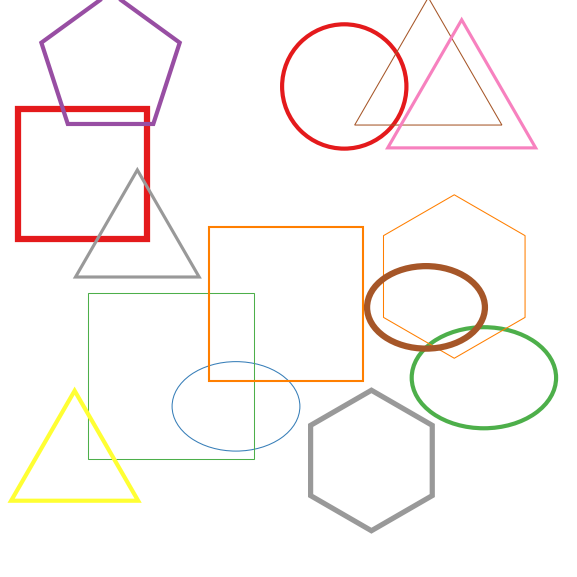[{"shape": "circle", "thickness": 2, "radius": 0.54, "center": [0.596, 0.849]}, {"shape": "square", "thickness": 3, "radius": 0.56, "center": [0.143, 0.698]}, {"shape": "oval", "thickness": 0.5, "radius": 0.55, "center": [0.409, 0.295]}, {"shape": "oval", "thickness": 2, "radius": 0.63, "center": [0.838, 0.345]}, {"shape": "square", "thickness": 0.5, "radius": 0.72, "center": [0.296, 0.348]}, {"shape": "pentagon", "thickness": 2, "radius": 0.63, "center": [0.191, 0.886]}, {"shape": "hexagon", "thickness": 0.5, "radius": 0.71, "center": [0.787, 0.52]}, {"shape": "square", "thickness": 1, "radius": 0.67, "center": [0.495, 0.473]}, {"shape": "triangle", "thickness": 2, "radius": 0.63, "center": [0.129, 0.196]}, {"shape": "oval", "thickness": 3, "radius": 0.51, "center": [0.738, 0.467]}, {"shape": "triangle", "thickness": 0.5, "radius": 0.74, "center": [0.742, 0.856]}, {"shape": "triangle", "thickness": 1.5, "radius": 0.74, "center": [0.799, 0.817]}, {"shape": "triangle", "thickness": 1.5, "radius": 0.62, "center": [0.238, 0.581]}, {"shape": "hexagon", "thickness": 2.5, "radius": 0.61, "center": [0.643, 0.202]}]